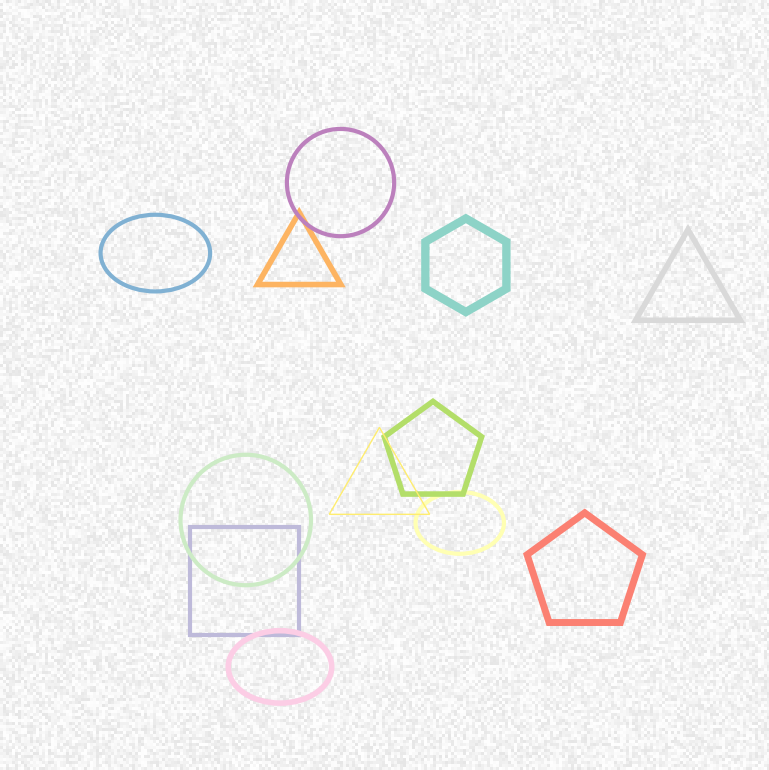[{"shape": "hexagon", "thickness": 3, "radius": 0.3, "center": [0.605, 0.656]}, {"shape": "oval", "thickness": 1.5, "radius": 0.29, "center": [0.597, 0.321]}, {"shape": "square", "thickness": 1.5, "radius": 0.35, "center": [0.317, 0.245]}, {"shape": "pentagon", "thickness": 2.5, "radius": 0.39, "center": [0.759, 0.255]}, {"shape": "oval", "thickness": 1.5, "radius": 0.36, "center": [0.202, 0.671]}, {"shape": "triangle", "thickness": 2, "radius": 0.31, "center": [0.389, 0.662]}, {"shape": "pentagon", "thickness": 2, "radius": 0.33, "center": [0.562, 0.412]}, {"shape": "oval", "thickness": 2, "radius": 0.34, "center": [0.364, 0.134]}, {"shape": "triangle", "thickness": 2, "radius": 0.39, "center": [0.894, 0.623]}, {"shape": "circle", "thickness": 1.5, "radius": 0.35, "center": [0.442, 0.763]}, {"shape": "circle", "thickness": 1.5, "radius": 0.42, "center": [0.319, 0.325]}, {"shape": "triangle", "thickness": 0.5, "radius": 0.38, "center": [0.493, 0.37]}]